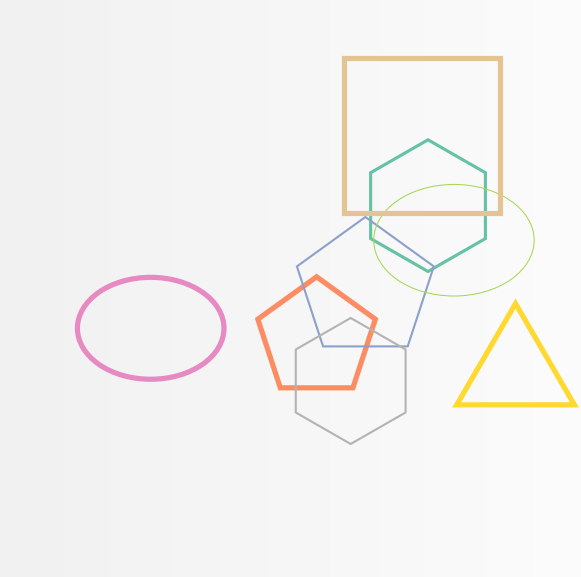[{"shape": "hexagon", "thickness": 1.5, "radius": 0.57, "center": [0.736, 0.643]}, {"shape": "pentagon", "thickness": 2.5, "radius": 0.53, "center": [0.545, 0.414]}, {"shape": "pentagon", "thickness": 1, "radius": 0.62, "center": [0.629, 0.5]}, {"shape": "oval", "thickness": 2.5, "radius": 0.63, "center": [0.259, 0.431]}, {"shape": "oval", "thickness": 0.5, "radius": 0.69, "center": [0.781, 0.583]}, {"shape": "triangle", "thickness": 2.5, "radius": 0.58, "center": [0.887, 0.357]}, {"shape": "square", "thickness": 2.5, "radius": 0.67, "center": [0.726, 0.765]}, {"shape": "hexagon", "thickness": 1, "radius": 0.55, "center": [0.603, 0.339]}]